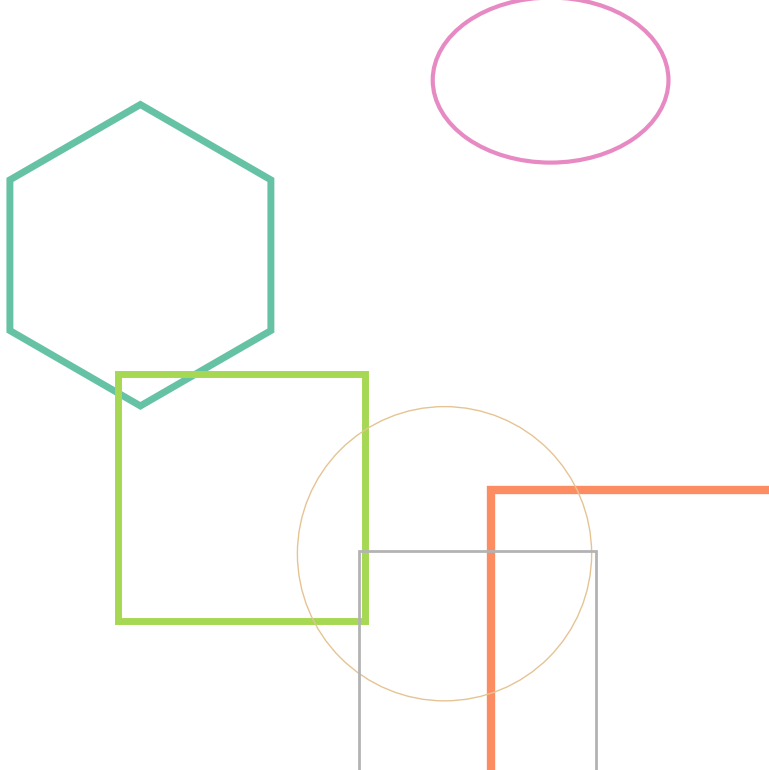[{"shape": "hexagon", "thickness": 2.5, "radius": 0.98, "center": [0.182, 0.669]}, {"shape": "square", "thickness": 3, "radius": 0.99, "center": [0.837, 0.165]}, {"shape": "oval", "thickness": 1.5, "radius": 0.77, "center": [0.715, 0.896]}, {"shape": "square", "thickness": 2.5, "radius": 0.8, "center": [0.314, 0.354]}, {"shape": "circle", "thickness": 0.5, "radius": 0.96, "center": [0.577, 0.281]}, {"shape": "square", "thickness": 1, "radius": 0.77, "center": [0.62, 0.131]}]